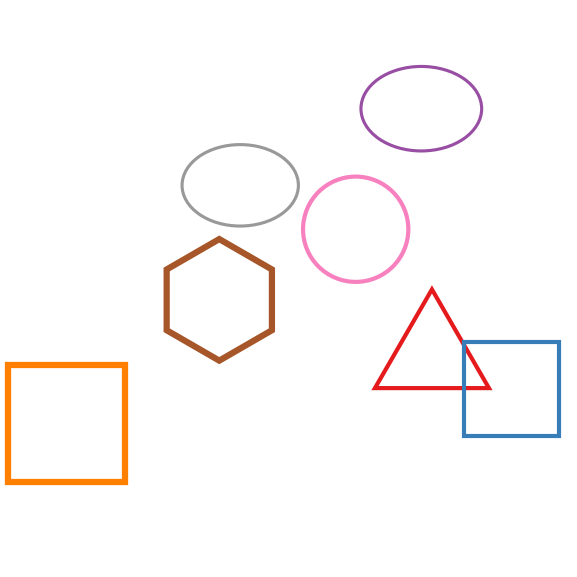[{"shape": "triangle", "thickness": 2, "radius": 0.57, "center": [0.748, 0.384]}, {"shape": "square", "thickness": 2, "radius": 0.41, "center": [0.886, 0.326]}, {"shape": "oval", "thickness": 1.5, "radius": 0.52, "center": [0.73, 0.811]}, {"shape": "square", "thickness": 3, "radius": 0.5, "center": [0.115, 0.266]}, {"shape": "hexagon", "thickness": 3, "radius": 0.53, "center": [0.38, 0.48]}, {"shape": "circle", "thickness": 2, "radius": 0.46, "center": [0.616, 0.602]}, {"shape": "oval", "thickness": 1.5, "radius": 0.5, "center": [0.416, 0.678]}]